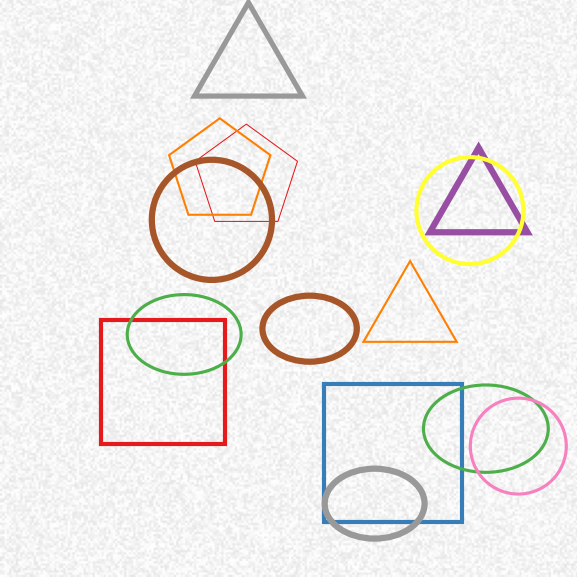[{"shape": "pentagon", "thickness": 0.5, "radius": 0.47, "center": [0.427, 0.691]}, {"shape": "square", "thickness": 2, "radius": 0.54, "center": [0.283, 0.337]}, {"shape": "square", "thickness": 2, "radius": 0.6, "center": [0.681, 0.215]}, {"shape": "oval", "thickness": 1.5, "radius": 0.49, "center": [0.319, 0.42]}, {"shape": "oval", "thickness": 1.5, "radius": 0.54, "center": [0.841, 0.257]}, {"shape": "triangle", "thickness": 3, "radius": 0.49, "center": [0.829, 0.646]}, {"shape": "pentagon", "thickness": 1, "radius": 0.46, "center": [0.381, 0.702]}, {"shape": "triangle", "thickness": 1, "radius": 0.47, "center": [0.71, 0.454]}, {"shape": "circle", "thickness": 2, "radius": 0.46, "center": [0.814, 0.634]}, {"shape": "oval", "thickness": 3, "radius": 0.41, "center": [0.536, 0.43]}, {"shape": "circle", "thickness": 3, "radius": 0.52, "center": [0.367, 0.618]}, {"shape": "circle", "thickness": 1.5, "radius": 0.42, "center": [0.898, 0.227]}, {"shape": "oval", "thickness": 3, "radius": 0.43, "center": [0.649, 0.127]}, {"shape": "triangle", "thickness": 2.5, "radius": 0.54, "center": [0.43, 0.887]}]